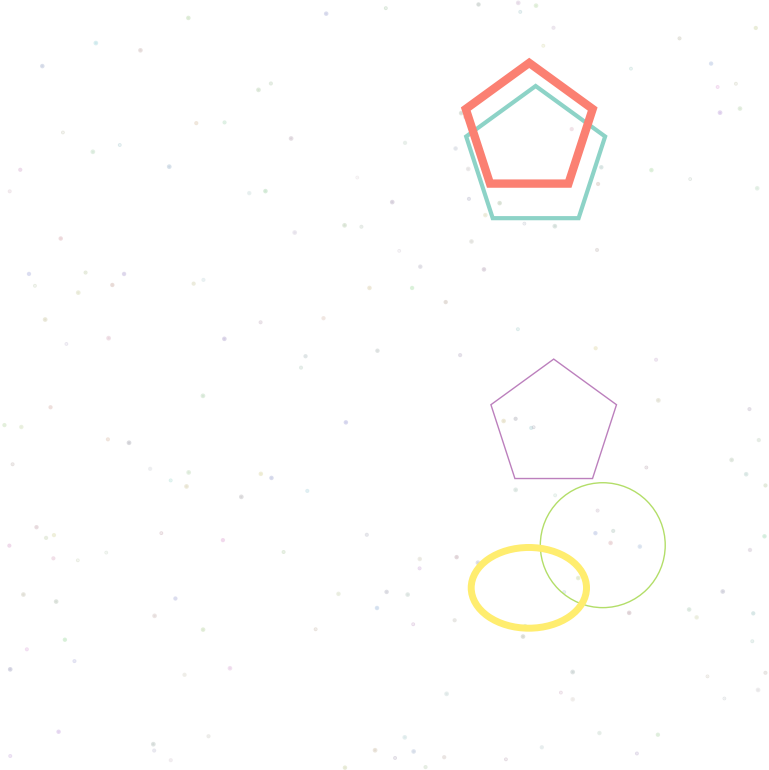[{"shape": "pentagon", "thickness": 1.5, "radius": 0.47, "center": [0.696, 0.793]}, {"shape": "pentagon", "thickness": 3, "radius": 0.43, "center": [0.687, 0.832]}, {"shape": "circle", "thickness": 0.5, "radius": 0.41, "center": [0.783, 0.292]}, {"shape": "pentagon", "thickness": 0.5, "radius": 0.43, "center": [0.719, 0.448]}, {"shape": "oval", "thickness": 2.5, "radius": 0.37, "center": [0.687, 0.237]}]